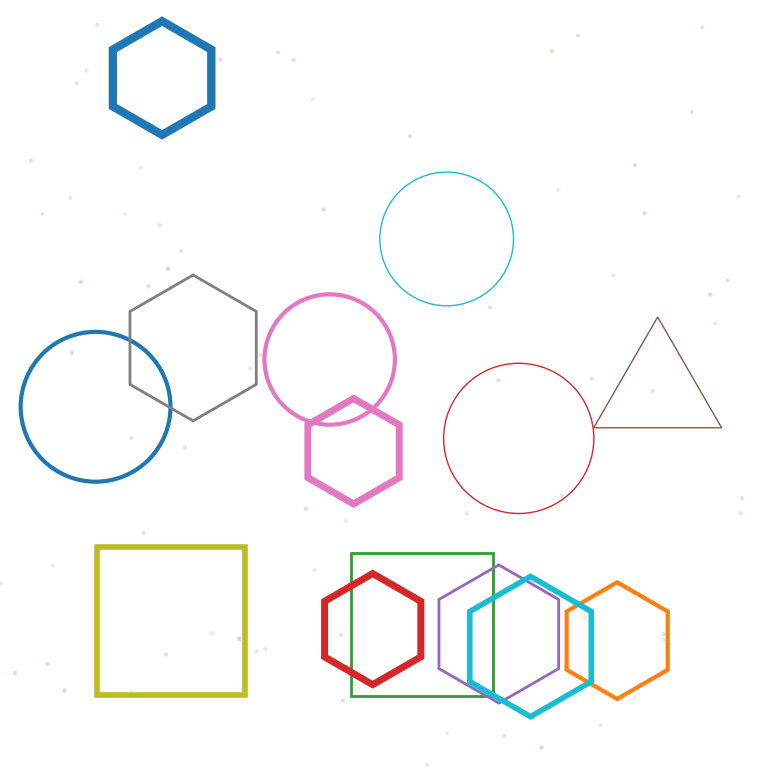[{"shape": "circle", "thickness": 1.5, "radius": 0.49, "center": [0.124, 0.472]}, {"shape": "hexagon", "thickness": 3, "radius": 0.37, "center": [0.211, 0.899]}, {"shape": "hexagon", "thickness": 1.5, "radius": 0.38, "center": [0.802, 0.168]}, {"shape": "square", "thickness": 1, "radius": 0.46, "center": [0.548, 0.189]}, {"shape": "hexagon", "thickness": 2.5, "radius": 0.36, "center": [0.484, 0.183]}, {"shape": "circle", "thickness": 0.5, "radius": 0.49, "center": [0.674, 0.431]}, {"shape": "hexagon", "thickness": 1, "radius": 0.45, "center": [0.648, 0.177]}, {"shape": "triangle", "thickness": 0.5, "radius": 0.48, "center": [0.854, 0.492]}, {"shape": "hexagon", "thickness": 2.5, "radius": 0.34, "center": [0.459, 0.414]}, {"shape": "circle", "thickness": 1.5, "radius": 0.42, "center": [0.428, 0.533]}, {"shape": "hexagon", "thickness": 1, "radius": 0.47, "center": [0.251, 0.548]}, {"shape": "square", "thickness": 2, "radius": 0.48, "center": [0.222, 0.193]}, {"shape": "circle", "thickness": 0.5, "radius": 0.43, "center": [0.58, 0.69]}, {"shape": "hexagon", "thickness": 2, "radius": 0.46, "center": [0.689, 0.16]}]